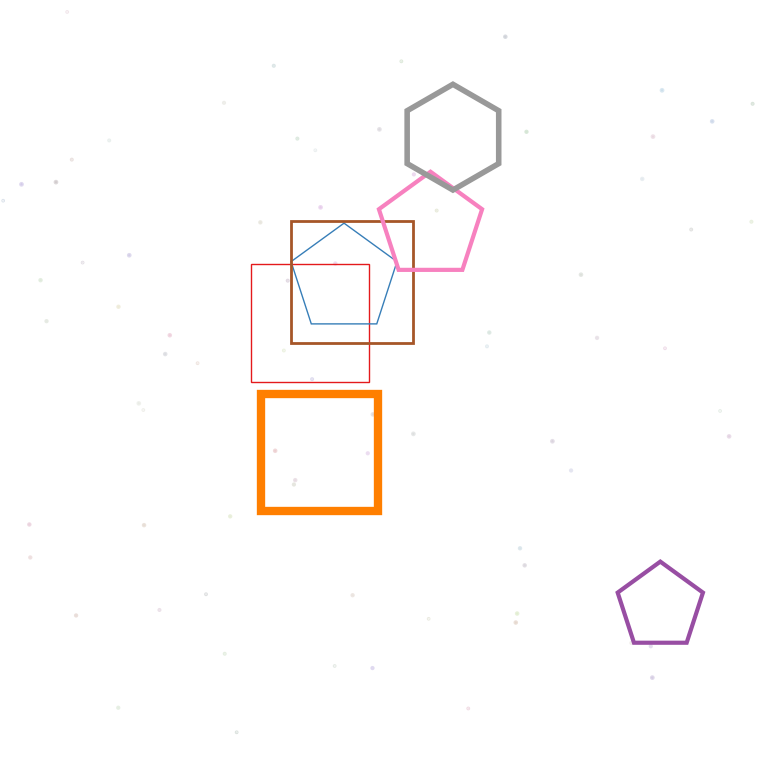[{"shape": "square", "thickness": 0.5, "radius": 0.38, "center": [0.403, 0.581]}, {"shape": "pentagon", "thickness": 0.5, "radius": 0.36, "center": [0.447, 0.638]}, {"shape": "pentagon", "thickness": 1.5, "radius": 0.29, "center": [0.858, 0.212]}, {"shape": "square", "thickness": 3, "radius": 0.38, "center": [0.416, 0.413]}, {"shape": "square", "thickness": 1, "radius": 0.4, "center": [0.457, 0.634]}, {"shape": "pentagon", "thickness": 1.5, "radius": 0.35, "center": [0.559, 0.707]}, {"shape": "hexagon", "thickness": 2, "radius": 0.34, "center": [0.588, 0.822]}]